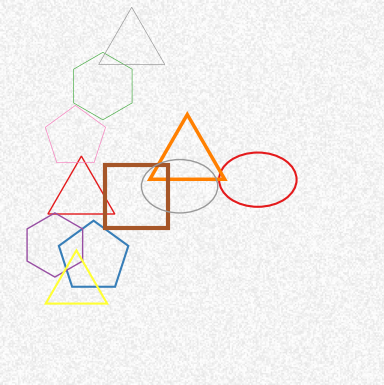[{"shape": "triangle", "thickness": 1, "radius": 0.5, "center": [0.211, 0.494]}, {"shape": "oval", "thickness": 1.5, "radius": 0.5, "center": [0.67, 0.533]}, {"shape": "pentagon", "thickness": 1.5, "radius": 0.47, "center": [0.243, 0.332]}, {"shape": "hexagon", "thickness": 0.5, "radius": 0.44, "center": [0.267, 0.776]}, {"shape": "hexagon", "thickness": 1, "radius": 0.42, "center": [0.142, 0.364]}, {"shape": "triangle", "thickness": 2.5, "radius": 0.56, "center": [0.486, 0.59]}, {"shape": "triangle", "thickness": 1.5, "radius": 0.46, "center": [0.199, 0.258]}, {"shape": "square", "thickness": 3, "radius": 0.41, "center": [0.355, 0.49]}, {"shape": "pentagon", "thickness": 0.5, "radius": 0.41, "center": [0.196, 0.644]}, {"shape": "triangle", "thickness": 0.5, "radius": 0.5, "center": [0.342, 0.882]}, {"shape": "oval", "thickness": 1, "radius": 0.5, "center": [0.466, 0.516]}]